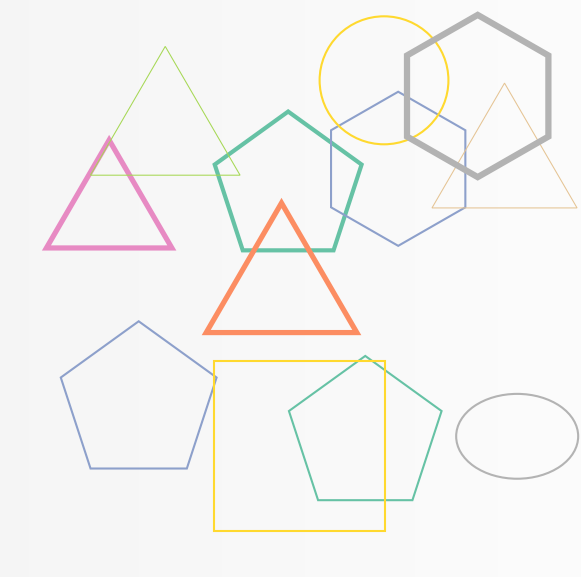[{"shape": "pentagon", "thickness": 2, "radius": 0.66, "center": [0.496, 0.673]}, {"shape": "pentagon", "thickness": 1, "radius": 0.69, "center": [0.628, 0.245]}, {"shape": "triangle", "thickness": 2.5, "radius": 0.75, "center": [0.484, 0.498]}, {"shape": "pentagon", "thickness": 1, "radius": 0.7, "center": [0.239, 0.302]}, {"shape": "hexagon", "thickness": 1, "radius": 0.67, "center": [0.685, 0.707]}, {"shape": "triangle", "thickness": 2.5, "radius": 0.62, "center": [0.188, 0.632]}, {"shape": "triangle", "thickness": 0.5, "radius": 0.74, "center": [0.284, 0.77]}, {"shape": "circle", "thickness": 1, "radius": 0.55, "center": [0.661, 0.86]}, {"shape": "square", "thickness": 1, "radius": 0.73, "center": [0.515, 0.227]}, {"shape": "triangle", "thickness": 0.5, "radius": 0.72, "center": [0.868, 0.711]}, {"shape": "hexagon", "thickness": 3, "radius": 0.7, "center": [0.822, 0.833]}, {"shape": "oval", "thickness": 1, "radius": 0.52, "center": [0.89, 0.244]}]